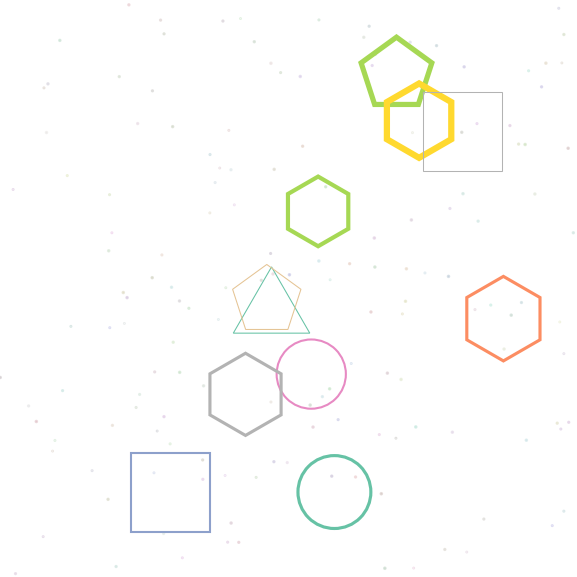[{"shape": "triangle", "thickness": 0.5, "radius": 0.38, "center": [0.47, 0.46]}, {"shape": "circle", "thickness": 1.5, "radius": 0.32, "center": [0.579, 0.147]}, {"shape": "hexagon", "thickness": 1.5, "radius": 0.37, "center": [0.872, 0.447]}, {"shape": "square", "thickness": 1, "radius": 0.34, "center": [0.295, 0.146]}, {"shape": "circle", "thickness": 1, "radius": 0.3, "center": [0.539, 0.351]}, {"shape": "pentagon", "thickness": 2.5, "radius": 0.32, "center": [0.687, 0.87]}, {"shape": "hexagon", "thickness": 2, "radius": 0.3, "center": [0.551, 0.633]}, {"shape": "hexagon", "thickness": 3, "radius": 0.32, "center": [0.726, 0.79]}, {"shape": "pentagon", "thickness": 0.5, "radius": 0.31, "center": [0.462, 0.479]}, {"shape": "hexagon", "thickness": 1.5, "radius": 0.36, "center": [0.425, 0.316]}, {"shape": "square", "thickness": 0.5, "radius": 0.34, "center": [0.801, 0.771]}]